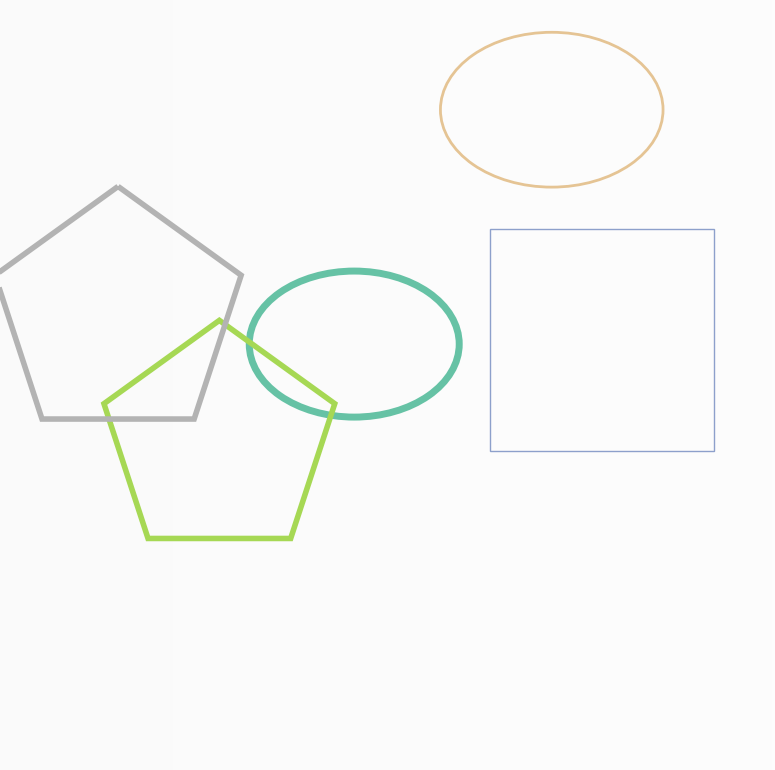[{"shape": "oval", "thickness": 2.5, "radius": 0.68, "center": [0.457, 0.553]}, {"shape": "square", "thickness": 0.5, "radius": 0.72, "center": [0.777, 0.559]}, {"shape": "pentagon", "thickness": 2, "radius": 0.78, "center": [0.283, 0.427]}, {"shape": "oval", "thickness": 1, "radius": 0.72, "center": [0.712, 0.858]}, {"shape": "pentagon", "thickness": 2, "radius": 0.83, "center": [0.152, 0.591]}]